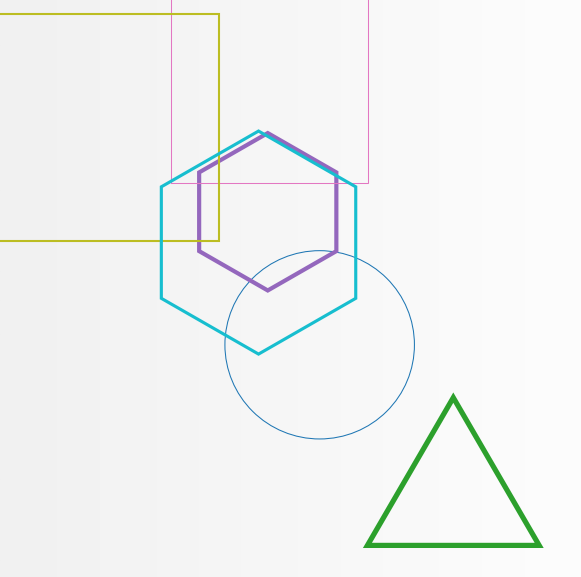[{"shape": "circle", "thickness": 0.5, "radius": 0.82, "center": [0.55, 0.402]}, {"shape": "triangle", "thickness": 2.5, "radius": 0.85, "center": [0.78, 0.14]}, {"shape": "hexagon", "thickness": 2, "radius": 0.68, "center": [0.461, 0.632]}, {"shape": "square", "thickness": 0.5, "radius": 0.85, "center": [0.464, 0.852]}, {"shape": "square", "thickness": 1, "radius": 0.98, "center": [0.18, 0.779]}, {"shape": "hexagon", "thickness": 1.5, "radius": 0.97, "center": [0.445, 0.579]}]